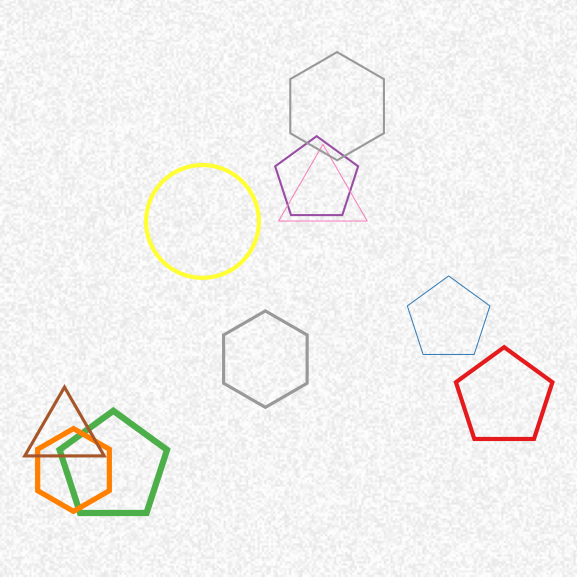[{"shape": "pentagon", "thickness": 2, "radius": 0.44, "center": [0.873, 0.31]}, {"shape": "pentagon", "thickness": 0.5, "radius": 0.38, "center": [0.777, 0.446]}, {"shape": "pentagon", "thickness": 3, "radius": 0.49, "center": [0.196, 0.19]}, {"shape": "pentagon", "thickness": 1, "radius": 0.38, "center": [0.548, 0.688]}, {"shape": "hexagon", "thickness": 2.5, "radius": 0.36, "center": [0.127, 0.185]}, {"shape": "circle", "thickness": 2, "radius": 0.49, "center": [0.351, 0.616]}, {"shape": "triangle", "thickness": 1.5, "radius": 0.4, "center": [0.112, 0.249]}, {"shape": "triangle", "thickness": 0.5, "radius": 0.44, "center": [0.559, 0.661]}, {"shape": "hexagon", "thickness": 1.5, "radius": 0.42, "center": [0.46, 0.377]}, {"shape": "hexagon", "thickness": 1, "radius": 0.47, "center": [0.584, 0.815]}]